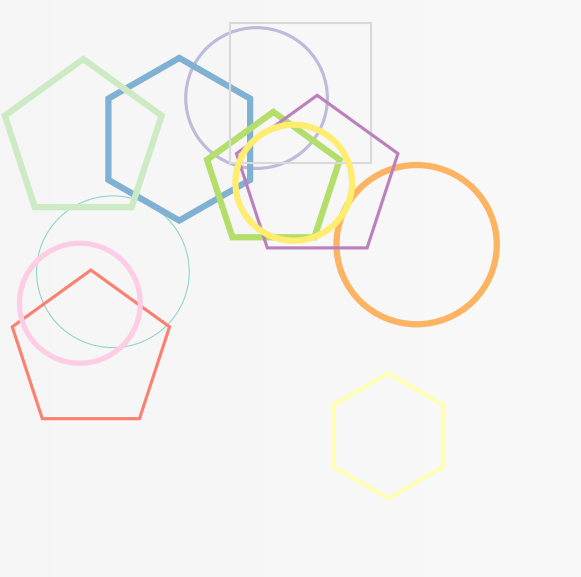[{"shape": "circle", "thickness": 0.5, "radius": 0.66, "center": [0.194, 0.529]}, {"shape": "hexagon", "thickness": 2, "radius": 0.54, "center": [0.668, 0.244]}, {"shape": "circle", "thickness": 1.5, "radius": 0.61, "center": [0.441, 0.829]}, {"shape": "pentagon", "thickness": 1.5, "radius": 0.71, "center": [0.156, 0.389]}, {"shape": "hexagon", "thickness": 3, "radius": 0.7, "center": [0.308, 0.758]}, {"shape": "circle", "thickness": 3, "radius": 0.69, "center": [0.717, 0.576]}, {"shape": "pentagon", "thickness": 3, "radius": 0.6, "center": [0.47, 0.685]}, {"shape": "circle", "thickness": 2.5, "radius": 0.52, "center": [0.137, 0.474]}, {"shape": "square", "thickness": 1, "radius": 0.61, "center": [0.517, 0.839]}, {"shape": "pentagon", "thickness": 1.5, "radius": 0.73, "center": [0.546, 0.688]}, {"shape": "pentagon", "thickness": 3, "radius": 0.71, "center": [0.143, 0.755]}, {"shape": "circle", "thickness": 3, "radius": 0.5, "center": [0.505, 0.683]}]